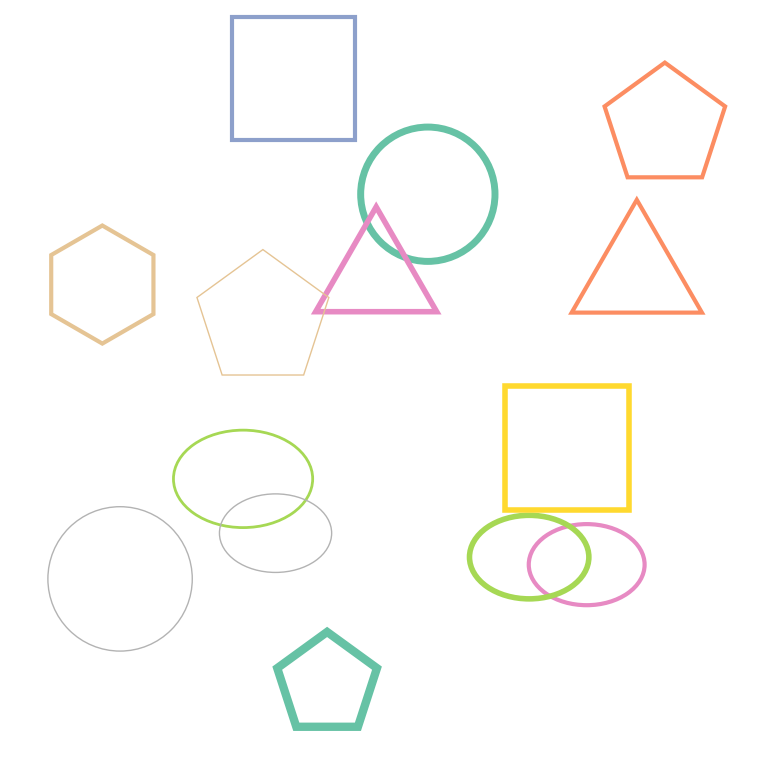[{"shape": "pentagon", "thickness": 3, "radius": 0.34, "center": [0.425, 0.111]}, {"shape": "circle", "thickness": 2.5, "radius": 0.44, "center": [0.556, 0.748]}, {"shape": "pentagon", "thickness": 1.5, "radius": 0.41, "center": [0.863, 0.836]}, {"shape": "triangle", "thickness": 1.5, "radius": 0.49, "center": [0.827, 0.643]}, {"shape": "square", "thickness": 1.5, "radius": 0.4, "center": [0.381, 0.898]}, {"shape": "oval", "thickness": 1.5, "radius": 0.38, "center": [0.762, 0.267]}, {"shape": "triangle", "thickness": 2, "radius": 0.45, "center": [0.489, 0.641]}, {"shape": "oval", "thickness": 1, "radius": 0.45, "center": [0.316, 0.378]}, {"shape": "oval", "thickness": 2, "radius": 0.39, "center": [0.687, 0.277]}, {"shape": "square", "thickness": 2, "radius": 0.4, "center": [0.736, 0.418]}, {"shape": "pentagon", "thickness": 0.5, "radius": 0.45, "center": [0.341, 0.586]}, {"shape": "hexagon", "thickness": 1.5, "radius": 0.38, "center": [0.133, 0.63]}, {"shape": "oval", "thickness": 0.5, "radius": 0.36, "center": [0.358, 0.308]}, {"shape": "circle", "thickness": 0.5, "radius": 0.47, "center": [0.156, 0.248]}]